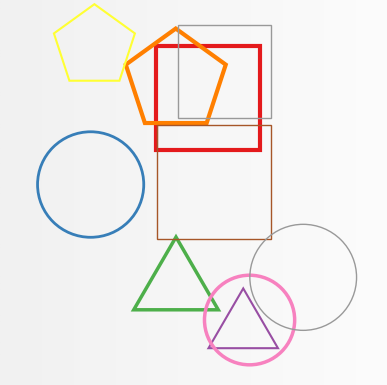[{"shape": "square", "thickness": 3, "radius": 0.67, "center": [0.537, 0.745]}, {"shape": "circle", "thickness": 2, "radius": 0.69, "center": [0.234, 0.521]}, {"shape": "triangle", "thickness": 2.5, "radius": 0.63, "center": [0.454, 0.258]}, {"shape": "triangle", "thickness": 1.5, "radius": 0.52, "center": [0.628, 0.147]}, {"shape": "pentagon", "thickness": 3, "radius": 0.68, "center": [0.454, 0.79]}, {"shape": "pentagon", "thickness": 1.5, "radius": 0.55, "center": [0.244, 0.879]}, {"shape": "square", "thickness": 1, "radius": 0.74, "center": [0.552, 0.527]}, {"shape": "circle", "thickness": 2.5, "radius": 0.58, "center": [0.644, 0.169]}, {"shape": "circle", "thickness": 1, "radius": 0.69, "center": [0.782, 0.28]}, {"shape": "square", "thickness": 1, "radius": 0.6, "center": [0.58, 0.814]}]